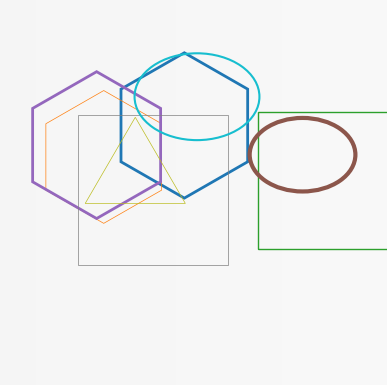[{"shape": "hexagon", "thickness": 2, "radius": 0.94, "center": [0.476, 0.674]}, {"shape": "hexagon", "thickness": 0.5, "radius": 0.86, "center": [0.268, 0.592]}, {"shape": "square", "thickness": 1, "radius": 0.89, "center": [0.845, 0.531]}, {"shape": "hexagon", "thickness": 2, "radius": 0.95, "center": [0.249, 0.623]}, {"shape": "oval", "thickness": 3, "radius": 0.68, "center": [0.781, 0.598]}, {"shape": "square", "thickness": 0.5, "radius": 0.97, "center": [0.395, 0.506]}, {"shape": "triangle", "thickness": 0.5, "radius": 0.75, "center": [0.349, 0.546]}, {"shape": "oval", "thickness": 1.5, "radius": 0.81, "center": [0.508, 0.749]}]